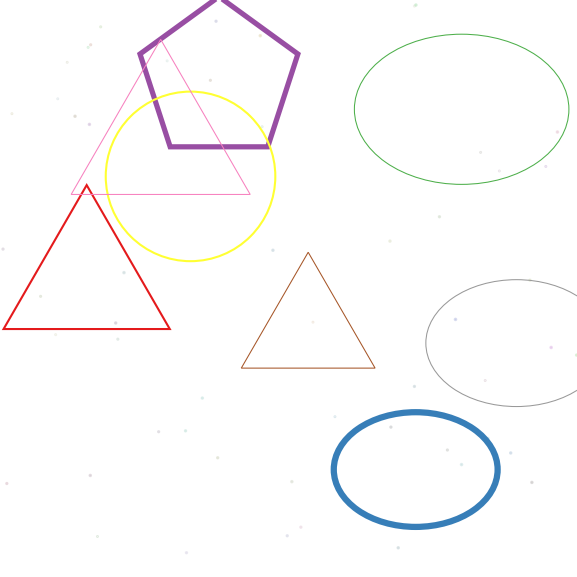[{"shape": "triangle", "thickness": 1, "radius": 0.83, "center": [0.15, 0.512]}, {"shape": "oval", "thickness": 3, "radius": 0.71, "center": [0.72, 0.186]}, {"shape": "oval", "thickness": 0.5, "radius": 0.93, "center": [0.799, 0.81]}, {"shape": "pentagon", "thickness": 2.5, "radius": 0.72, "center": [0.379, 0.861]}, {"shape": "circle", "thickness": 1, "radius": 0.73, "center": [0.33, 0.694]}, {"shape": "triangle", "thickness": 0.5, "radius": 0.67, "center": [0.534, 0.429]}, {"shape": "triangle", "thickness": 0.5, "radius": 0.89, "center": [0.278, 0.752]}, {"shape": "oval", "thickness": 0.5, "radius": 0.78, "center": [0.894, 0.405]}]